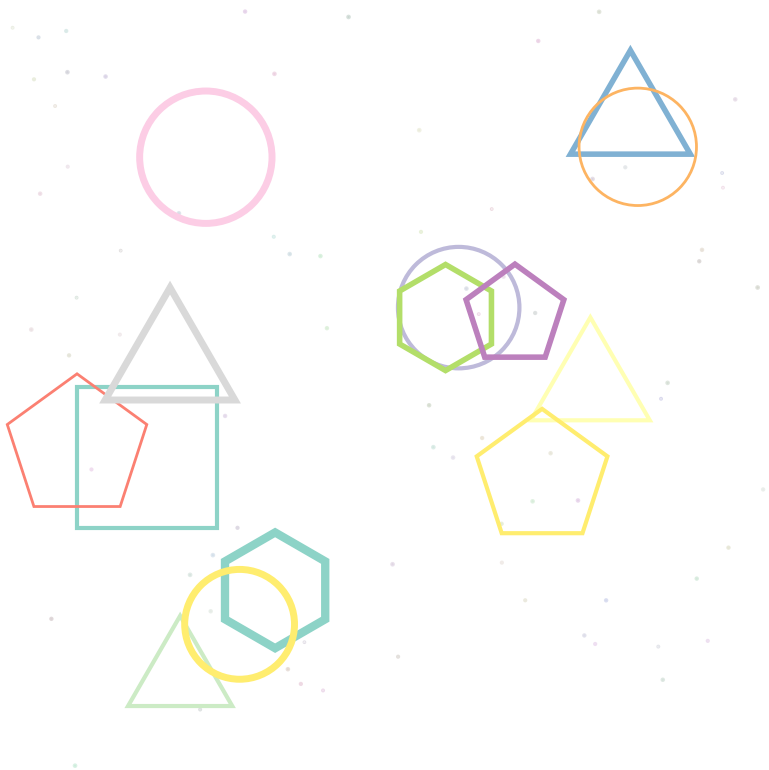[{"shape": "square", "thickness": 1.5, "radius": 0.46, "center": [0.191, 0.406]}, {"shape": "hexagon", "thickness": 3, "radius": 0.38, "center": [0.357, 0.233]}, {"shape": "triangle", "thickness": 1.5, "radius": 0.45, "center": [0.767, 0.499]}, {"shape": "circle", "thickness": 1.5, "radius": 0.39, "center": [0.596, 0.6]}, {"shape": "pentagon", "thickness": 1, "radius": 0.48, "center": [0.1, 0.419]}, {"shape": "triangle", "thickness": 2, "radius": 0.45, "center": [0.819, 0.845]}, {"shape": "circle", "thickness": 1, "radius": 0.38, "center": [0.828, 0.809]}, {"shape": "hexagon", "thickness": 2, "radius": 0.34, "center": [0.579, 0.588]}, {"shape": "circle", "thickness": 2.5, "radius": 0.43, "center": [0.267, 0.796]}, {"shape": "triangle", "thickness": 2.5, "radius": 0.49, "center": [0.221, 0.529]}, {"shape": "pentagon", "thickness": 2, "radius": 0.33, "center": [0.669, 0.59]}, {"shape": "triangle", "thickness": 1.5, "radius": 0.39, "center": [0.234, 0.122]}, {"shape": "pentagon", "thickness": 1.5, "radius": 0.45, "center": [0.704, 0.38]}, {"shape": "circle", "thickness": 2.5, "radius": 0.36, "center": [0.311, 0.189]}]